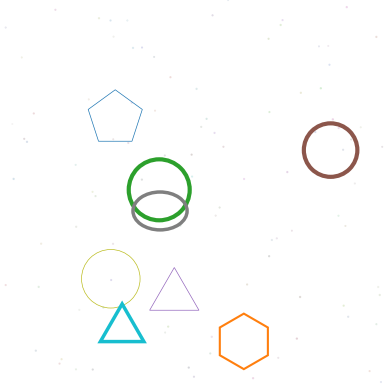[{"shape": "pentagon", "thickness": 0.5, "radius": 0.37, "center": [0.299, 0.693]}, {"shape": "hexagon", "thickness": 1.5, "radius": 0.36, "center": [0.633, 0.113]}, {"shape": "circle", "thickness": 3, "radius": 0.4, "center": [0.414, 0.507]}, {"shape": "triangle", "thickness": 0.5, "radius": 0.37, "center": [0.453, 0.231]}, {"shape": "circle", "thickness": 3, "radius": 0.35, "center": [0.859, 0.61]}, {"shape": "oval", "thickness": 2.5, "radius": 0.35, "center": [0.416, 0.452]}, {"shape": "circle", "thickness": 0.5, "radius": 0.38, "center": [0.288, 0.276]}, {"shape": "triangle", "thickness": 2.5, "radius": 0.33, "center": [0.317, 0.145]}]